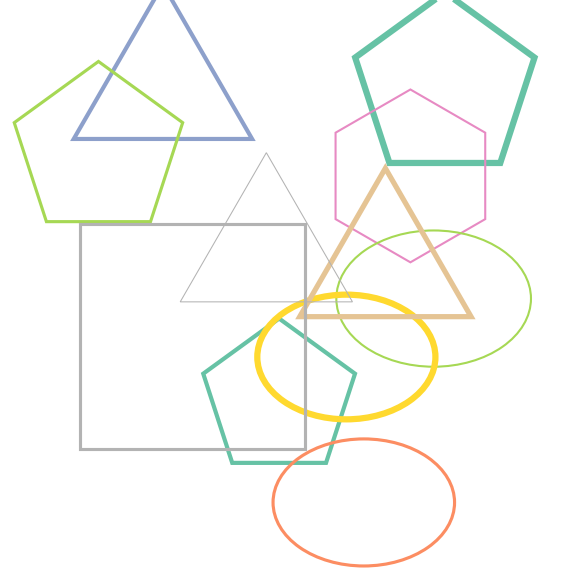[{"shape": "pentagon", "thickness": 2, "radius": 0.69, "center": [0.483, 0.309]}, {"shape": "pentagon", "thickness": 3, "radius": 0.82, "center": [0.77, 0.849]}, {"shape": "oval", "thickness": 1.5, "radius": 0.79, "center": [0.63, 0.129]}, {"shape": "triangle", "thickness": 2, "radius": 0.89, "center": [0.282, 0.848]}, {"shape": "hexagon", "thickness": 1, "radius": 0.75, "center": [0.711, 0.695]}, {"shape": "oval", "thickness": 1, "radius": 0.84, "center": [0.751, 0.482]}, {"shape": "pentagon", "thickness": 1.5, "radius": 0.77, "center": [0.171, 0.739]}, {"shape": "oval", "thickness": 3, "radius": 0.77, "center": [0.6, 0.381]}, {"shape": "triangle", "thickness": 2.5, "radius": 0.86, "center": [0.667, 0.536]}, {"shape": "square", "thickness": 1.5, "radius": 0.97, "center": [0.333, 0.417]}, {"shape": "triangle", "thickness": 0.5, "radius": 0.86, "center": [0.461, 0.563]}]